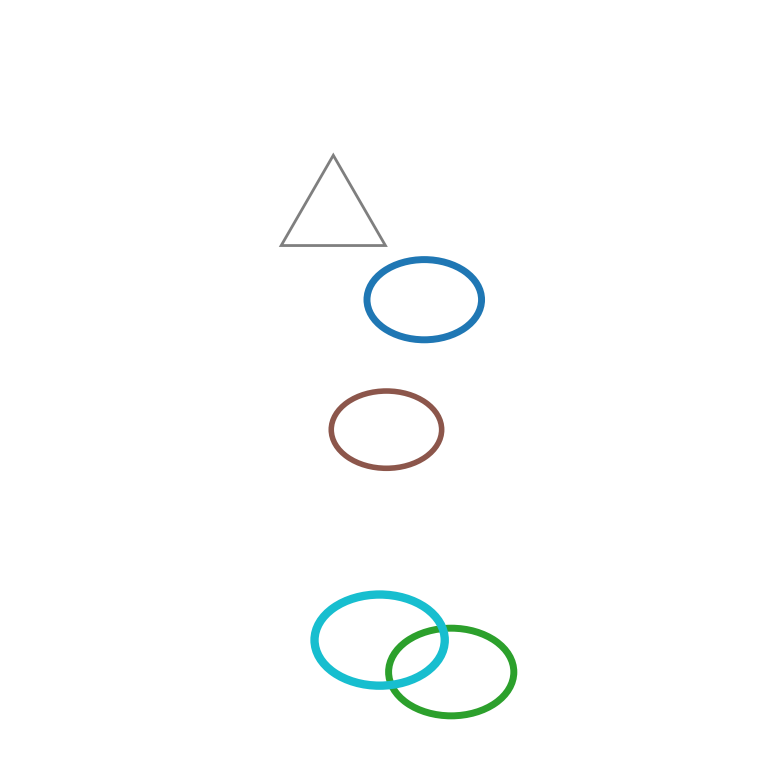[{"shape": "oval", "thickness": 2.5, "radius": 0.37, "center": [0.551, 0.611]}, {"shape": "oval", "thickness": 2.5, "radius": 0.41, "center": [0.586, 0.127]}, {"shape": "oval", "thickness": 2, "radius": 0.36, "center": [0.502, 0.442]}, {"shape": "triangle", "thickness": 1, "radius": 0.39, "center": [0.433, 0.72]}, {"shape": "oval", "thickness": 3, "radius": 0.42, "center": [0.493, 0.169]}]